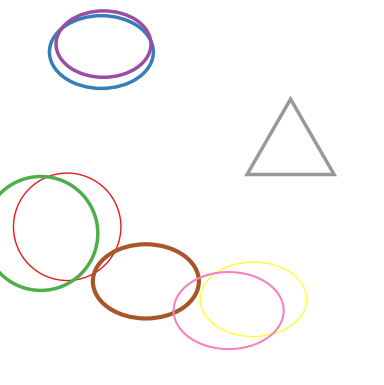[{"shape": "circle", "thickness": 1, "radius": 0.7, "center": [0.175, 0.411]}, {"shape": "oval", "thickness": 2.5, "radius": 0.67, "center": [0.263, 0.865]}, {"shape": "circle", "thickness": 2.5, "radius": 0.74, "center": [0.106, 0.394]}, {"shape": "oval", "thickness": 2.5, "radius": 0.62, "center": [0.269, 0.885]}, {"shape": "oval", "thickness": 1, "radius": 0.69, "center": [0.658, 0.223]}, {"shape": "oval", "thickness": 3, "radius": 0.69, "center": [0.379, 0.269]}, {"shape": "oval", "thickness": 1.5, "radius": 0.71, "center": [0.594, 0.193]}, {"shape": "triangle", "thickness": 2.5, "radius": 0.65, "center": [0.755, 0.612]}]